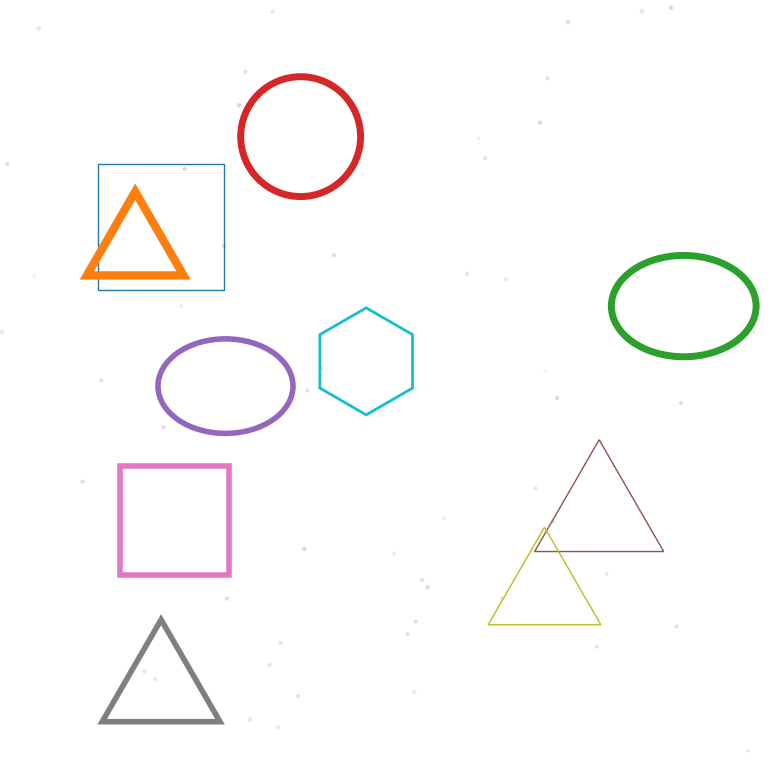[{"shape": "square", "thickness": 0.5, "radius": 0.41, "center": [0.209, 0.705]}, {"shape": "triangle", "thickness": 3, "radius": 0.36, "center": [0.176, 0.679]}, {"shape": "oval", "thickness": 2.5, "radius": 0.47, "center": [0.888, 0.602]}, {"shape": "circle", "thickness": 2.5, "radius": 0.39, "center": [0.39, 0.823]}, {"shape": "oval", "thickness": 2, "radius": 0.44, "center": [0.293, 0.499]}, {"shape": "triangle", "thickness": 0.5, "radius": 0.48, "center": [0.778, 0.332]}, {"shape": "square", "thickness": 2, "radius": 0.35, "center": [0.227, 0.324]}, {"shape": "triangle", "thickness": 2, "radius": 0.44, "center": [0.209, 0.107]}, {"shape": "triangle", "thickness": 0.5, "radius": 0.42, "center": [0.707, 0.231]}, {"shape": "hexagon", "thickness": 1, "radius": 0.35, "center": [0.476, 0.531]}]